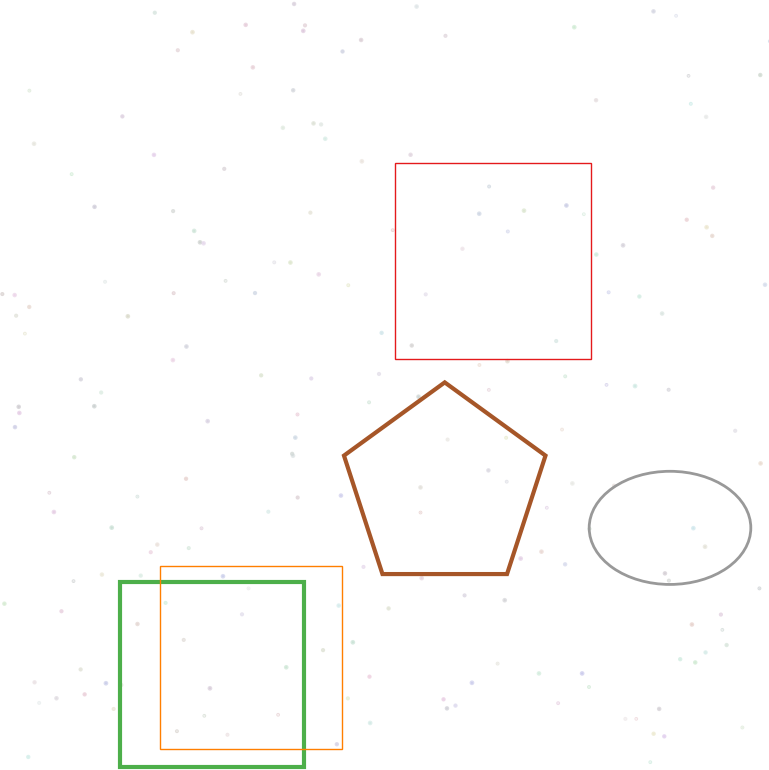[{"shape": "square", "thickness": 0.5, "radius": 0.64, "center": [0.64, 0.661]}, {"shape": "square", "thickness": 1.5, "radius": 0.6, "center": [0.276, 0.124]}, {"shape": "square", "thickness": 0.5, "radius": 0.59, "center": [0.326, 0.146]}, {"shape": "pentagon", "thickness": 1.5, "radius": 0.69, "center": [0.578, 0.366]}, {"shape": "oval", "thickness": 1, "radius": 0.52, "center": [0.87, 0.314]}]